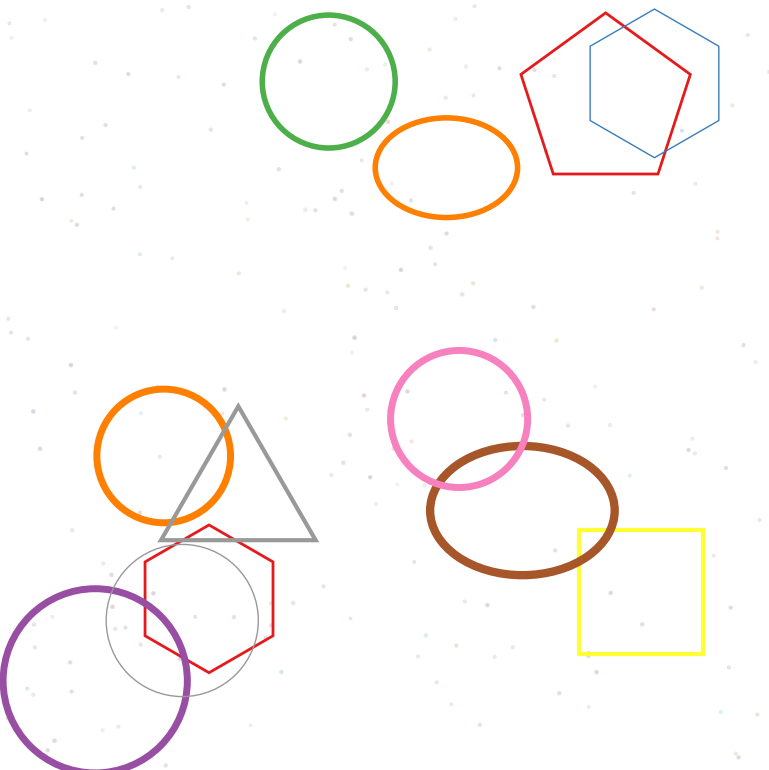[{"shape": "hexagon", "thickness": 1, "radius": 0.48, "center": [0.271, 0.222]}, {"shape": "pentagon", "thickness": 1, "radius": 0.58, "center": [0.787, 0.868]}, {"shape": "hexagon", "thickness": 0.5, "radius": 0.48, "center": [0.85, 0.892]}, {"shape": "circle", "thickness": 2, "radius": 0.43, "center": [0.427, 0.894]}, {"shape": "circle", "thickness": 2.5, "radius": 0.6, "center": [0.124, 0.116]}, {"shape": "circle", "thickness": 2.5, "radius": 0.43, "center": [0.213, 0.408]}, {"shape": "oval", "thickness": 2, "radius": 0.46, "center": [0.58, 0.782]}, {"shape": "square", "thickness": 1.5, "radius": 0.4, "center": [0.833, 0.231]}, {"shape": "oval", "thickness": 3, "radius": 0.6, "center": [0.678, 0.337]}, {"shape": "circle", "thickness": 2.5, "radius": 0.44, "center": [0.596, 0.456]}, {"shape": "circle", "thickness": 0.5, "radius": 0.49, "center": [0.237, 0.194]}, {"shape": "triangle", "thickness": 1.5, "radius": 0.58, "center": [0.31, 0.356]}]